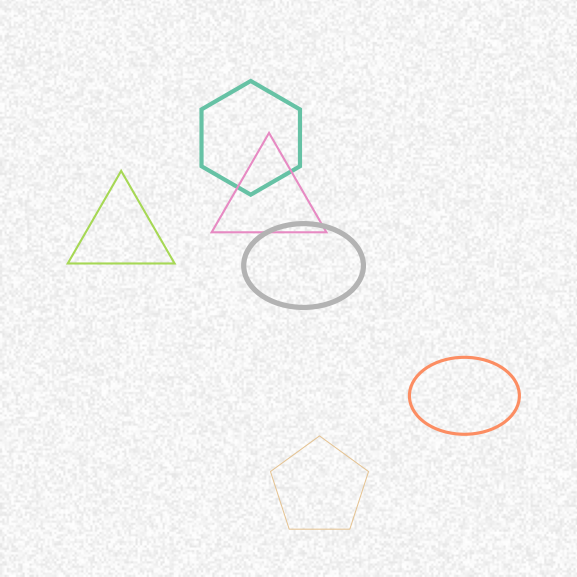[{"shape": "hexagon", "thickness": 2, "radius": 0.49, "center": [0.434, 0.76]}, {"shape": "oval", "thickness": 1.5, "radius": 0.48, "center": [0.804, 0.314]}, {"shape": "triangle", "thickness": 1, "radius": 0.57, "center": [0.466, 0.654]}, {"shape": "triangle", "thickness": 1, "radius": 0.53, "center": [0.21, 0.596]}, {"shape": "pentagon", "thickness": 0.5, "radius": 0.45, "center": [0.553, 0.155]}, {"shape": "oval", "thickness": 2.5, "radius": 0.52, "center": [0.526, 0.539]}]